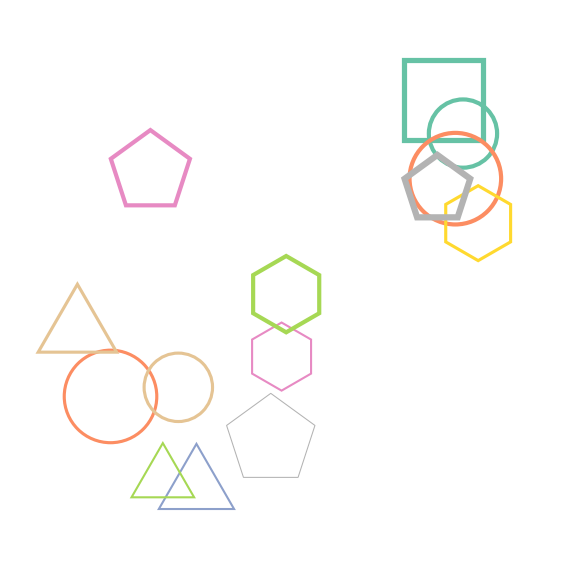[{"shape": "circle", "thickness": 2, "radius": 0.3, "center": [0.802, 0.768]}, {"shape": "square", "thickness": 2.5, "radius": 0.34, "center": [0.768, 0.826]}, {"shape": "circle", "thickness": 2, "radius": 0.4, "center": [0.788, 0.69]}, {"shape": "circle", "thickness": 1.5, "radius": 0.4, "center": [0.191, 0.313]}, {"shape": "triangle", "thickness": 1, "radius": 0.38, "center": [0.34, 0.155]}, {"shape": "hexagon", "thickness": 1, "radius": 0.29, "center": [0.488, 0.382]}, {"shape": "pentagon", "thickness": 2, "radius": 0.36, "center": [0.26, 0.702]}, {"shape": "triangle", "thickness": 1, "radius": 0.31, "center": [0.282, 0.169]}, {"shape": "hexagon", "thickness": 2, "radius": 0.33, "center": [0.496, 0.49]}, {"shape": "hexagon", "thickness": 1.5, "radius": 0.32, "center": [0.828, 0.613]}, {"shape": "circle", "thickness": 1.5, "radius": 0.3, "center": [0.309, 0.328]}, {"shape": "triangle", "thickness": 1.5, "radius": 0.39, "center": [0.134, 0.429]}, {"shape": "pentagon", "thickness": 3, "radius": 0.3, "center": [0.757, 0.671]}, {"shape": "pentagon", "thickness": 0.5, "radius": 0.4, "center": [0.469, 0.238]}]